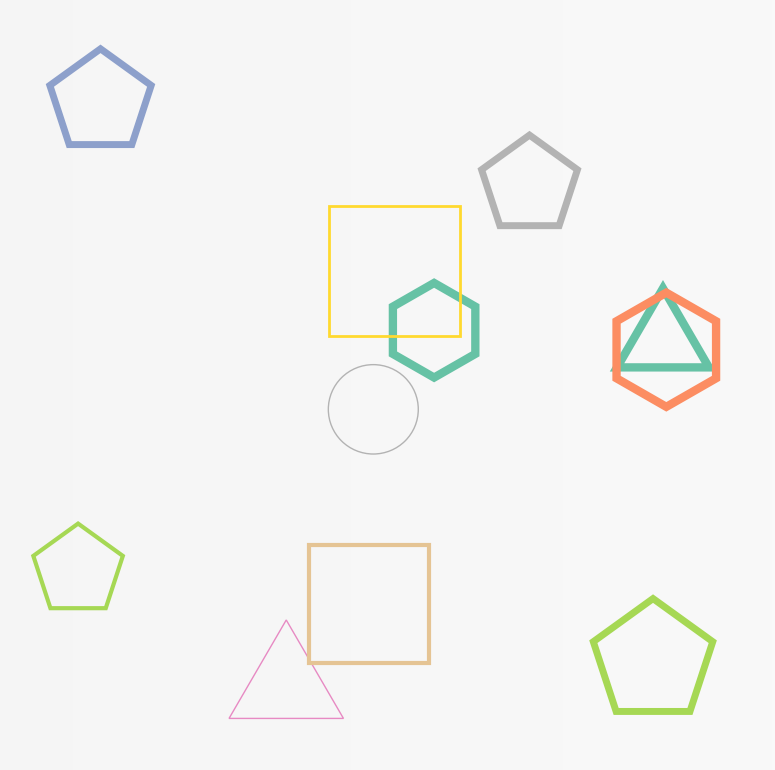[{"shape": "hexagon", "thickness": 3, "radius": 0.31, "center": [0.56, 0.571]}, {"shape": "triangle", "thickness": 3, "radius": 0.34, "center": [0.855, 0.557]}, {"shape": "hexagon", "thickness": 3, "radius": 0.37, "center": [0.86, 0.546]}, {"shape": "pentagon", "thickness": 2.5, "radius": 0.34, "center": [0.13, 0.868]}, {"shape": "triangle", "thickness": 0.5, "radius": 0.43, "center": [0.369, 0.11]}, {"shape": "pentagon", "thickness": 2.5, "radius": 0.41, "center": [0.843, 0.142]}, {"shape": "pentagon", "thickness": 1.5, "radius": 0.3, "center": [0.101, 0.259]}, {"shape": "square", "thickness": 1, "radius": 0.42, "center": [0.509, 0.648]}, {"shape": "square", "thickness": 1.5, "radius": 0.39, "center": [0.476, 0.216]}, {"shape": "circle", "thickness": 0.5, "radius": 0.29, "center": [0.482, 0.468]}, {"shape": "pentagon", "thickness": 2.5, "radius": 0.33, "center": [0.683, 0.76]}]